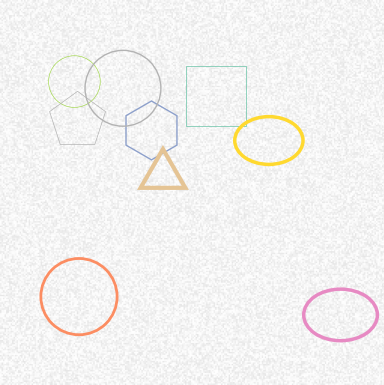[{"shape": "square", "thickness": 0.5, "radius": 0.39, "center": [0.562, 0.75]}, {"shape": "circle", "thickness": 2, "radius": 0.5, "center": [0.205, 0.23]}, {"shape": "hexagon", "thickness": 1, "radius": 0.38, "center": [0.393, 0.661]}, {"shape": "oval", "thickness": 2.5, "radius": 0.48, "center": [0.885, 0.182]}, {"shape": "circle", "thickness": 0.5, "radius": 0.34, "center": [0.193, 0.788]}, {"shape": "oval", "thickness": 2.5, "radius": 0.44, "center": [0.698, 0.635]}, {"shape": "triangle", "thickness": 3, "radius": 0.34, "center": [0.423, 0.546]}, {"shape": "pentagon", "thickness": 0.5, "radius": 0.38, "center": [0.201, 0.687]}, {"shape": "circle", "thickness": 1, "radius": 0.49, "center": [0.319, 0.771]}]